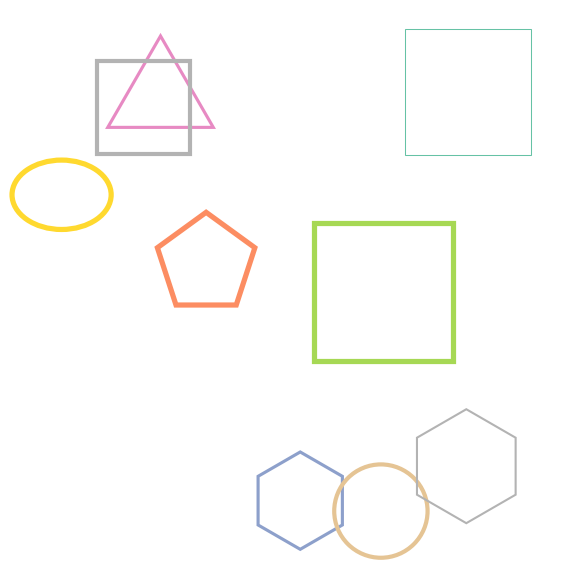[{"shape": "square", "thickness": 0.5, "radius": 0.54, "center": [0.81, 0.839]}, {"shape": "pentagon", "thickness": 2.5, "radius": 0.44, "center": [0.357, 0.543]}, {"shape": "hexagon", "thickness": 1.5, "radius": 0.42, "center": [0.52, 0.132]}, {"shape": "triangle", "thickness": 1.5, "radius": 0.53, "center": [0.278, 0.831]}, {"shape": "square", "thickness": 2.5, "radius": 0.6, "center": [0.664, 0.493]}, {"shape": "oval", "thickness": 2.5, "radius": 0.43, "center": [0.107, 0.662]}, {"shape": "circle", "thickness": 2, "radius": 0.4, "center": [0.66, 0.114]}, {"shape": "square", "thickness": 2, "radius": 0.41, "center": [0.248, 0.813]}, {"shape": "hexagon", "thickness": 1, "radius": 0.49, "center": [0.807, 0.192]}]